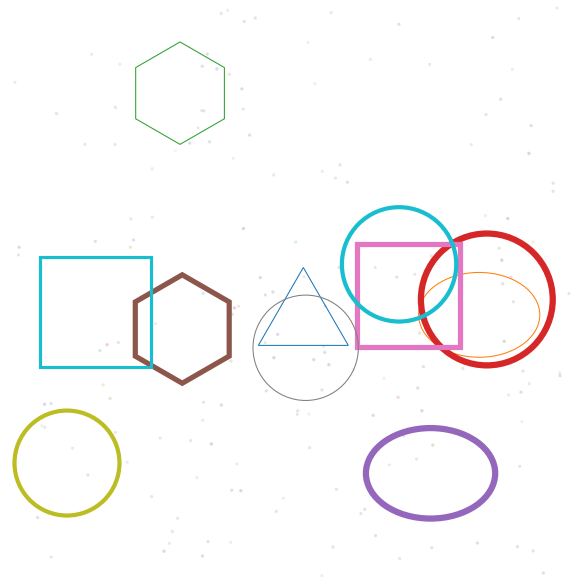[{"shape": "triangle", "thickness": 0.5, "radius": 0.45, "center": [0.525, 0.446]}, {"shape": "oval", "thickness": 0.5, "radius": 0.52, "center": [0.83, 0.454]}, {"shape": "hexagon", "thickness": 0.5, "radius": 0.44, "center": [0.312, 0.838]}, {"shape": "circle", "thickness": 3, "radius": 0.57, "center": [0.843, 0.481]}, {"shape": "oval", "thickness": 3, "radius": 0.56, "center": [0.746, 0.18]}, {"shape": "hexagon", "thickness": 2.5, "radius": 0.47, "center": [0.316, 0.429]}, {"shape": "square", "thickness": 2.5, "radius": 0.45, "center": [0.708, 0.488]}, {"shape": "circle", "thickness": 0.5, "radius": 0.46, "center": [0.529, 0.397]}, {"shape": "circle", "thickness": 2, "radius": 0.45, "center": [0.116, 0.197]}, {"shape": "square", "thickness": 1.5, "radius": 0.48, "center": [0.165, 0.459]}, {"shape": "circle", "thickness": 2, "radius": 0.5, "center": [0.691, 0.541]}]